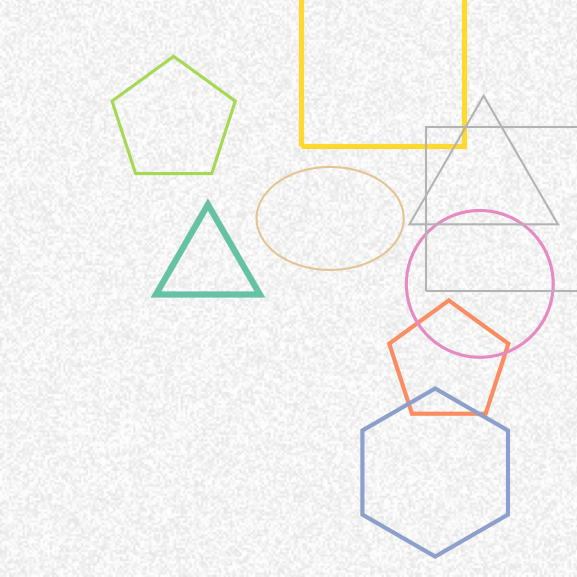[{"shape": "triangle", "thickness": 3, "radius": 0.52, "center": [0.36, 0.541]}, {"shape": "pentagon", "thickness": 2, "radius": 0.54, "center": [0.777, 0.37]}, {"shape": "hexagon", "thickness": 2, "radius": 0.73, "center": [0.754, 0.181]}, {"shape": "circle", "thickness": 1.5, "radius": 0.64, "center": [0.831, 0.508]}, {"shape": "pentagon", "thickness": 1.5, "radius": 0.56, "center": [0.301, 0.789]}, {"shape": "square", "thickness": 2.5, "radius": 0.7, "center": [0.662, 0.887]}, {"shape": "oval", "thickness": 1, "radius": 0.64, "center": [0.572, 0.621]}, {"shape": "triangle", "thickness": 1, "radius": 0.74, "center": [0.838, 0.685]}, {"shape": "square", "thickness": 1, "radius": 0.71, "center": [0.88, 0.638]}]